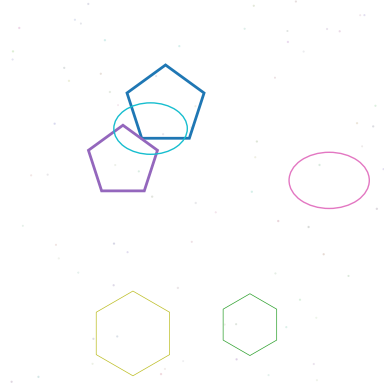[{"shape": "pentagon", "thickness": 2, "radius": 0.53, "center": [0.43, 0.726]}, {"shape": "hexagon", "thickness": 0.5, "radius": 0.4, "center": [0.649, 0.157]}, {"shape": "pentagon", "thickness": 2, "radius": 0.47, "center": [0.319, 0.58]}, {"shape": "oval", "thickness": 1, "radius": 0.52, "center": [0.855, 0.531]}, {"shape": "hexagon", "thickness": 0.5, "radius": 0.55, "center": [0.345, 0.134]}, {"shape": "oval", "thickness": 1, "radius": 0.48, "center": [0.391, 0.666]}]